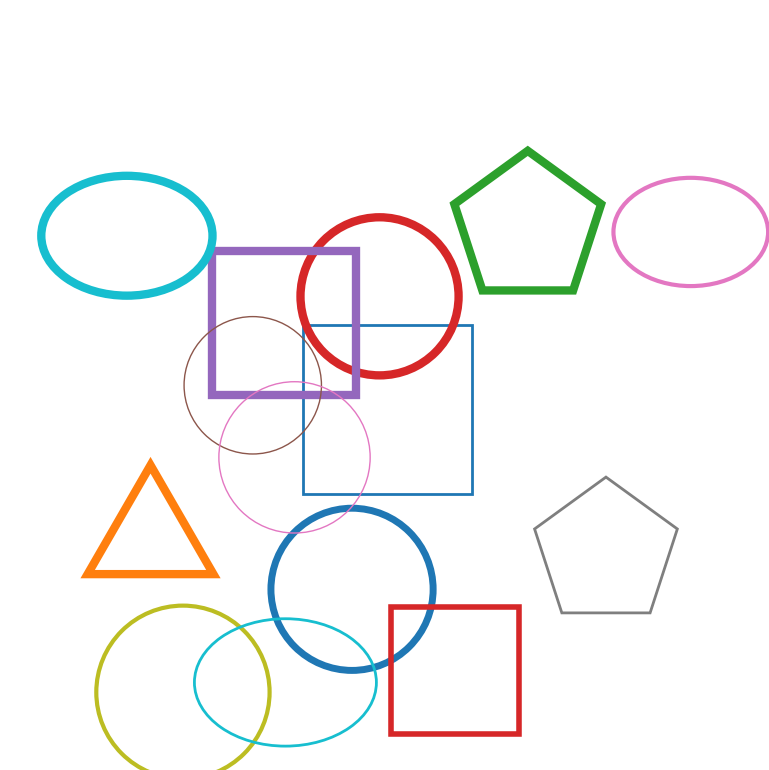[{"shape": "square", "thickness": 1, "radius": 0.55, "center": [0.503, 0.468]}, {"shape": "circle", "thickness": 2.5, "radius": 0.53, "center": [0.457, 0.235]}, {"shape": "triangle", "thickness": 3, "radius": 0.47, "center": [0.196, 0.302]}, {"shape": "pentagon", "thickness": 3, "radius": 0.5, "center": [0.685, 0.704]}, {"shape": "circle", "thickness": 3, "radius": 0.51, "center": [0.493, 0.615]}, {"shape": "square", "thickness": 2, "radius": 0.41, "center": [0.591, 0.129]}, {"shape": "square", "thickness": 3, "radius": 0.47, "center": [0.369, 0.581]}, {"shape": "circle", "thickness": 0.5, "radius": 0.45, "center": [0.328, 0.5]}, {"shape": "circle", "thickness": 0.5, "radius": 0.49, "center": [0.382, 0.406]}, {"shape": "oval", "thickness": 1.5, "radius": 0.5, "center": [0.897, 0.699]}, {"shape": "pentagon", "thickness": 1, "radius": 0.49, "center": [0.787, 0.283]}, {"shape": "circle", "thickness": 1.5, "radius": 0.56, "center": [0.238, 0.101]}, {"shape": "oval", "thickness": 1, "radius": 0.59, "center": [0.371, 0.114]}, {"shape": "oval", "thickness": 3, "radius": 0.56, "center": [0.165, 0.694]}]